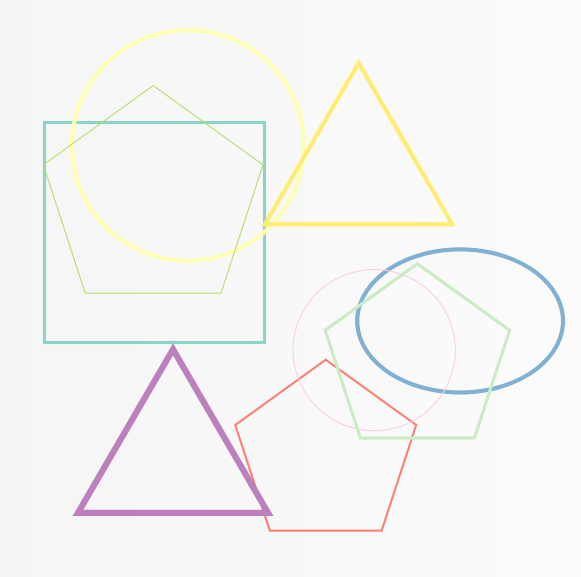[{"shape": "square", "thickness": 1.5, "radius": 0.95, "center": [0.265, 0.597]}, {"shape": "circle", "thickness": 2, "radius": 1.0, "center": [0.323, 0.747]}, {"shape": "pentagon", "thickness": 1, "radius": 0.82, "center": [0.56, 0.213]}, {"shape": "oval", "thickness": 2, "radius": 0.89, "center": [0.792, 0.443]}, {"shape": "pentagon", "thickness": 0.5, "radius": 0.99, "center": [0.263, 0.652]}, {"shape": "circle", "thickness": 0.5, "radius": 0.7, "center": [0.644, 0.393]}, {"shape": "triangle", "thickness": 3, "radius": 0.94, "center": [0.298, 0.205]}, {"shape": "pentagon", "thickness": 1.5, "radius": 0.83, "center": [0.718, 0.376]}, {"shape": "triangle", "thickness": 2, "radius": 0.93, "center": [0.617, 0.704]}]